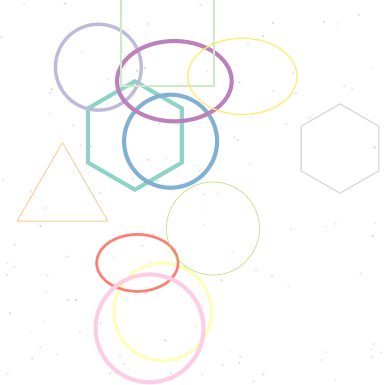[{"shape": "hexagon", "thickness": 3, "radius": 0.7, "center": [0.35, 0.648]}, {"shape": "circle", "thickness": 2, "radius": 0.63, "center": [0.422, 0.19]}, {"shape": "circle", "thickness": 2.5, "radius": 0.56, "center": [0.255, 0.825]}, {"shape": "oval", "thickness": 2, "radius": 0.53, "center": [0.357, 0.317]}, {"shape": "circle", "thickness": 3, "radius": 0.6, "center": [0.443, 0.633]}, {"shape": "triangle", "thickness": 0.5, "radius": 0.68, "center": [0.162, 0.494]}, {"shape": "circle", "thickness": 0.5, "radius": 0.6, "center": [0.553, 0.406]}, {"shape": "circle", "thickness": 3, "radius": 0.7, "center": [0.388, 0.147]}, {"shape": "hexagon", "thickness": 1, "radius": 0.58, "center": [0.883, 0.614]}, {"shape": "oval", "thickness": 3, "radius": 0.74, "center": [0.453, 0.789]}, {"shape": "square", "thickness": 1.5, "radius": 0.61, "center": [0.435, 0.897]}, {"shape": "oval", "thickness": 1, "radius": 0.71, "center": [0.63, 0.802]}]